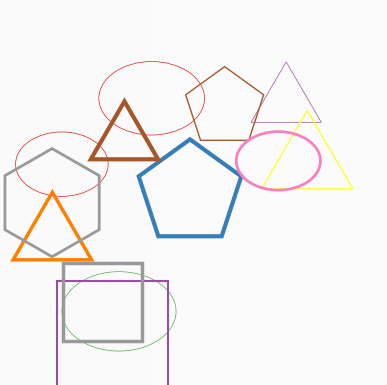[{"shape": "oval", "thickness": 0.5, "radius": 0.68, "center": [0.391, 0.745]}, {"shape": "oval", "thickness": 0.5, "radius": 0.6, "center": [0.16, 0.574]}, {"shape": "pentagon", "thickness": 3, "radius": 0.7, "center": [0.49, 0.499]}, {"shape": "oval", "thickness": 0.5, "radius": 0.74, "center": [0.307, 0.191]}, {"shape": "square", "thickness": 1.5, "radius": 0.72, "center": [0.291, 0.128]}, {"shape": "triangle", "thickness": 0.5, "radius": 0.52, "center": [0.739, 0.735]}, {"shape": "triangle", "thickness": 2.5, "radius": 0.58, "center": [0.135, 0.384]}, {"shape": "triangle", "thickness": 1, "radius": 0.68, "center": [0.793, 0.577]}, {"shape": "triangle", "thickness": 3, "radius": 0.5, "center": [0.321, 0.636]}, {"shape": "pentagon", "thickness": 1, "radius": 0.53, "center": [0.58, 0.721]}, {"shape": "oval", "thickness": 2, "radius": 0.54, "center": [0.718, 0.582]}, {"shape": "square", "thickness": 2.5, "radius": 0.51, "center": [0.265, 0.216]}, {"shape": "hexagon", "thickness": 2, "radius": 0.7, "center": [0.134, 0.474]}]